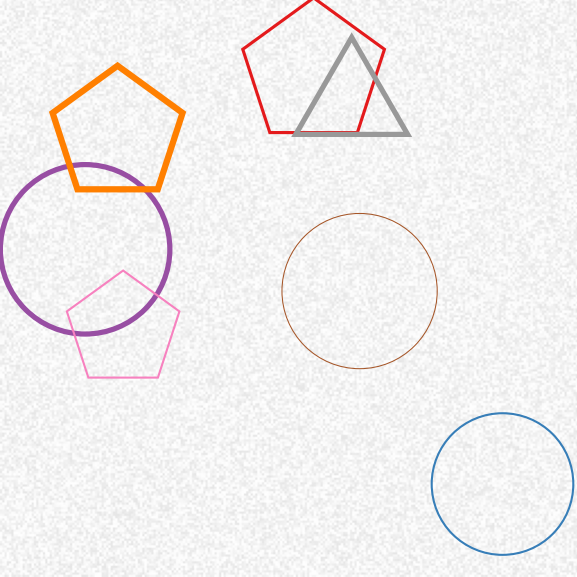[{"shape": "pentagon", "thickness": 1.5, "radius": 0.64, "center": [0.543, 0.874]}, {"shape": "circle", "thickness": 1, "radius": 0.61, "center": [0.87, 0.161]}, {"shape": "circle", "thickness": 2.5, "radius": 0.73, "center": [0.147, 0.567]}, {"shape": "pentagon", "thickness": 3, "radius": 0.59, "center": [0.204, 0.767]}, {"shape": "circle", "thickness": 0.5, "radius": 0.67, "center": [0.623, 0.495]}, {"shape": "pentagon", "thickness": 1, "radius": 0.51, "center": [0.213, 0.428]}, {"shape": "triangle", "thickness": 2.5, "radius": 0.56, "center": [0.609, 0.822]}]